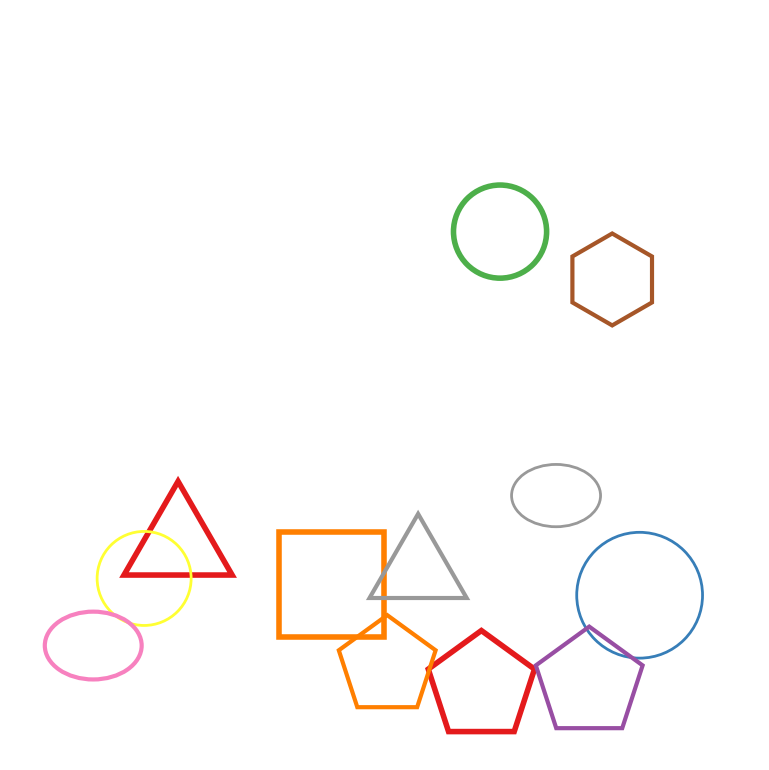[{"shape": "pentagon", "thickness": 2, "radius": 0.36, "center": [0.625, 0.109]}, {"shape": "triangle", "thickness": 2, "radius": 0.41, "center": [0.231, 0.294]}, {"shape": "circle", "thickness": 1, "radius": 0.41, "center": [0.831, 0.227]}, {"shape": "circle", "thickness": 2, "radius": 0.3, "center": [0.649, 0.699]}, {"shape": "pentagon", "thickness": 1.5, "radius": 0.36, "center": [0.765, 0.113]}, {"shape": "pentagon", "thickness": 1.5, "radius": 0.33, "center": [0.503, 0.135]}, {"shape": "square", "thickness": 2, "radius": 0.34, "center": [0.43, 0.241]}, {"shape": "circle", "thickness": 1, "radius": 0.31, "center": [0.187, 0.249]}, {"shape": "hexagon", "thickness": 1.5, "radius": 0.3, "center": [0.795, 0.637]}, {"shape": "oval", "thickness": 1.5, "radius": 0.31, "center": [0.121, 0.162]}, {"shape": "triangle", "thickness": 1.5, "radius": 0.36, "center": [0.543, 0.26]}, {"shape": "oval", "thickness": 1, "radius": 0.29, "center": [0.722, 0.356]}]